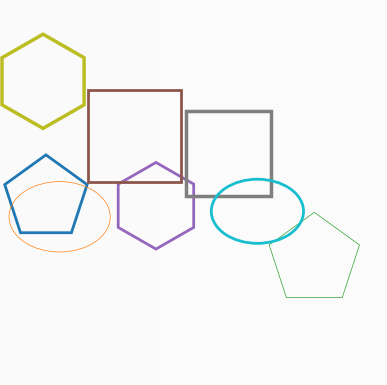[{"shape": "pentagon", "thickness": 2, "radius": 0.56, "center": [0.119, 0.486]}, {"shape": "oval", "thickness": 0.5, "radius": 0.65, "center": [0.154, 0.437]}, {"shape": "pentagon", "thickness": 0.5, "radius": 0.61, "center": [0.811, 0.326]}, {"shape": "hexagon", "thickness": 2, "radius": 0.56, "center": [0.402, 0.466]}, {"shape": "square", "thickness": 2, "radius": 0.6, "center": [0.347, 0.647]}, {"shape": "square", "thickness": 2.5, "radius": 0.55, "center": [0.589, 0.601]}, {"shape": "hexagon", "thickness": 2.5, "radius": 0.61, "center": [0.111, 0.789]}, {"shape": "oval", "thickness": 2, "radius": 0.59, "center": [0.664, 0.451]}]